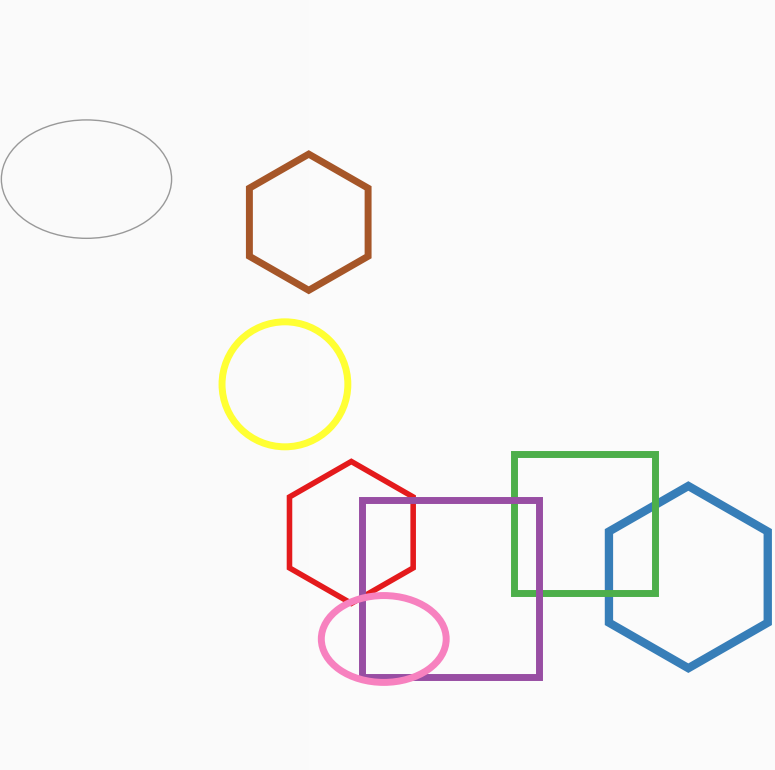[{"shape": "hexagon", "thickness": 2, "radius": 0.46, "center": [0.453, 0.309]}, {"shape": "hexagon", "thickness": 3, "radius": 0.59, "center": [0.888, 0.251]}, {"shape": "square", "thickness": 2.5, "radius": 0.45, "center": [0.754, 0.32]}, {"shape": "square", "thickness": 2.5, "radius": 0.57, "center": [0.581, 0.236]}, {"shape": "circle", "thickness": 2.5, "radius": 0.41, "center": [0.368, 0.501]}, {"shape": "hexagon", "thickness": 2.5, "radius": 0.44, "center": [0.398, 0.711]}, {"shape": "oval", "thickness": 2.5, "radius": 0.4, "center": [0.495, 0.17]}, {"shape": "oval", "thickness": 0.5, "radius": 0.55, "center": [0.112, 0.767]}]